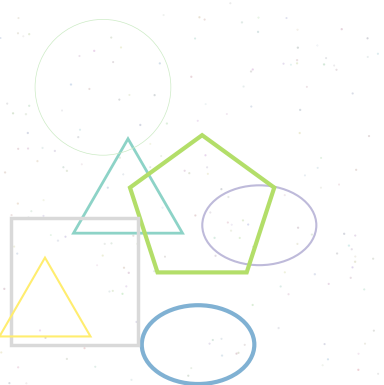[{"shape": "triangle", "thickness": 2, "radius": 0.82, "center": [0.332, 0.476]}, {"shape": "oval", "thickness": 1.5, "radius": 0.74, "center": [0.674, 0.415]}, {"shape": "oval", "thickness": 3, "radius": 0.73, "center": [0.514, 0.105]}, {"shape": "pentagon", "thickness": 3, "radius": 0.99, "center": [0.525, 0.452]}, {"shape": "square", "thickness": 2.5, "radius": 0.82, "center": [0.194, 0.269]}, {"shape": "circle", "thickness": 0.5, "radius": 0.88, "center": [0.267, 0.773]}, {"shape": "triangle", "thickness": 1.5, "radius": 0.68, "center": [0.117, 0.194]}]